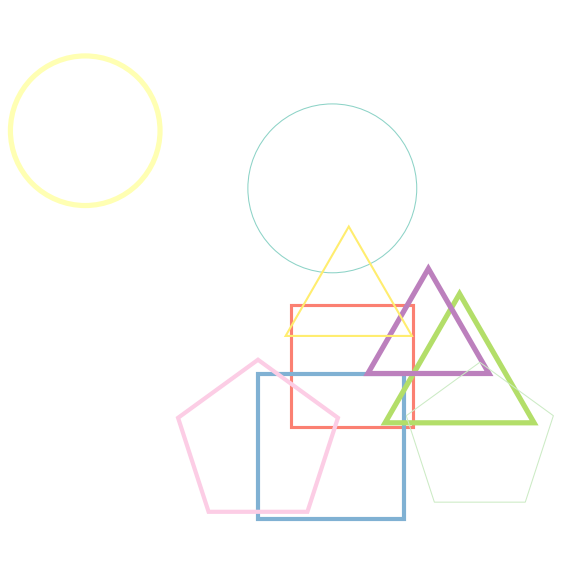[{"shape": "circle", "thickness": 0.5, "radius": 0.73, "center": [0.575, 0.673]}, {"shape": "circle", "thickness": 2.5, "radius": 0.65, "center": [0.148, 0.773]}, {"shape": "square", "thickness": 1.5, "radius": 0.53, "center": [0.609, 0.365]}, {"shape": "square", "thickness": 2, "radius": 0.63, "center": [0.573, 0.226]}, {"shape": "triangle", "thickness": 2.5, "radius": 0.74, "center": [0.796, 0.341]}, {"shape": "pentagon", "thickness": 2, "radius": 0.73, "center": [0.447, 0.231]}, {"shape": "triangle", "thickness": 2.5, "radius": 0.61, "center": [0.742, 0.413]}, {"shape": "pentagon", "thickness": 0.5, "radius": 0.67, "center": [0.831, 0.238]}, {"shape": "triangle", "thickness": 1, "radius": 0.63, "center": [0.604, 0.481]}]